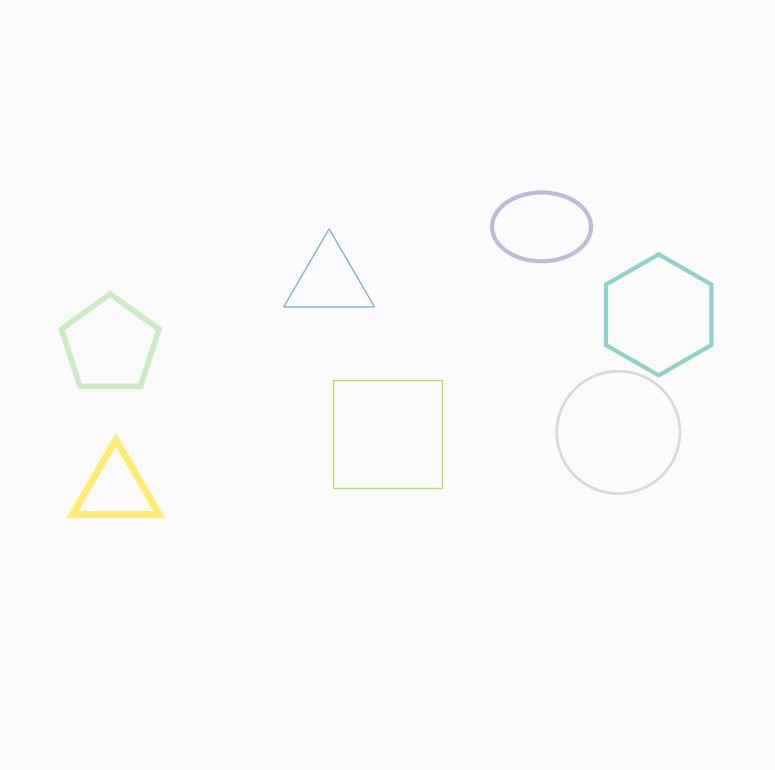[{"shape": "hexagon", "thickness": 1.5, "radius": 0.39, "center": [0.85, 0.591]}, {"shape": "oval", "thickness": 1.5, "radius": 0.32, "center": [0.699, 0.705]}, {"shape": "triangle", "thickness": 0.5, "radius": 0.34, "center": [0.425, 0.635]}, {"shape": "square", "thickness": 0.5, "radius": 0.35, "center": [0.501, 0.436]}, {"shape": "circle", "thickness": 1, "radius": 0.4, "center": [0.798, 0.438]}, {"shape": "pentagon", "thickness": 2, "radius": 0.33, "center": [0.142, 0.552]}, {"shape": "triangle", "thickness": 2.5, "radius": 0.32, "center": [0.15, 0.364]}]